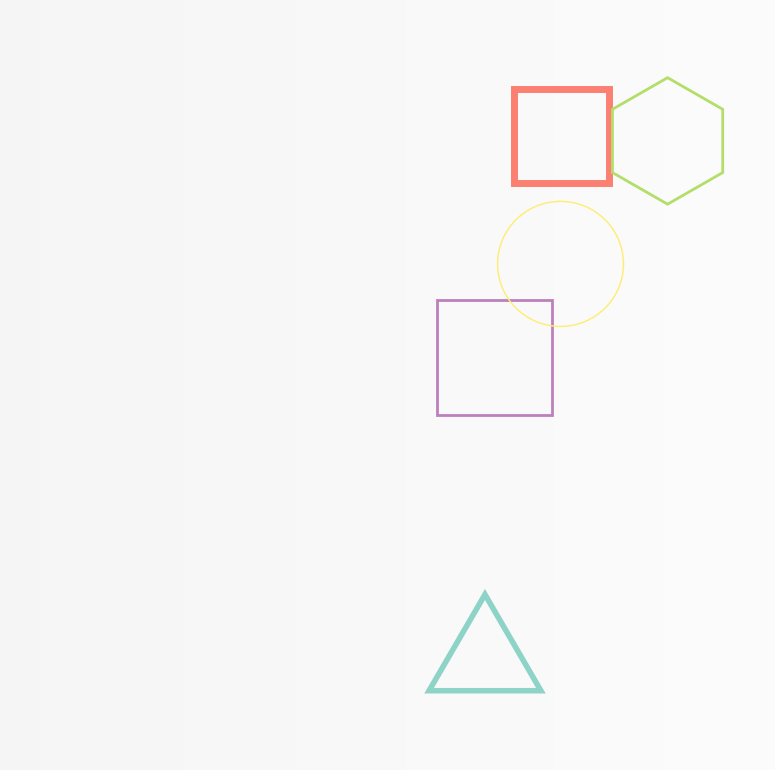[{"shape": "triangle", "thickness": 2, "radius": 0.42, "center": [0.626, 0.145]}, {"shape": "square", "thickness": 2.5, "radius": 0.31, "center": [0.725, 0.823]}, {"shape": "hexagon", "thickness": 1, "radius": 0.41, "center": [0.861, 0.817]}, {"shape": "square", "thickness": 1, "radius": 0.37, "center": [0.638, 0.535]}, {"shape": "circle", "thickness": 0.5, "radius": 0.41, "center": [0.723, 0.657]}]